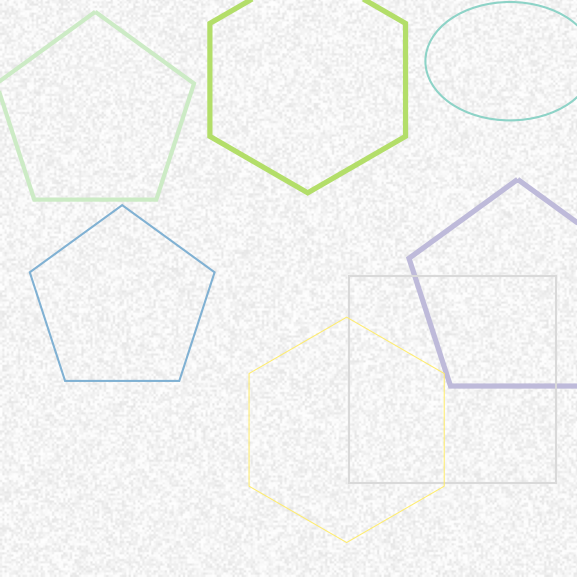[{"shape": "oval", "thickness": 1, "radius": 0.73, "center": [0.883, 0.893]}, {"shape": "pentagon", "thickness": 2.5, "radius": 0.99, "center": [0.896, 0.491]}, {"shape": "pentagon", "thickness": 1, "radius": 0.84, "center": [0.212, 0.476]}, {"shape": "hexagon", "thickness": 2.5, "radius": 0.98, "center": [0.533, 0.861]}, {"shape": "square", "thickness": 1, "radius": 0.9, "center": [0.783, 0.342]}, {"shape": "pentagon", "thickness": 2, "radius": 0.9, "center": [0.165, 0.799]}, {"shape": "hexagon", "thickness": 0.5, "radius": 0.98, "center": [0.6, 0.255]}]